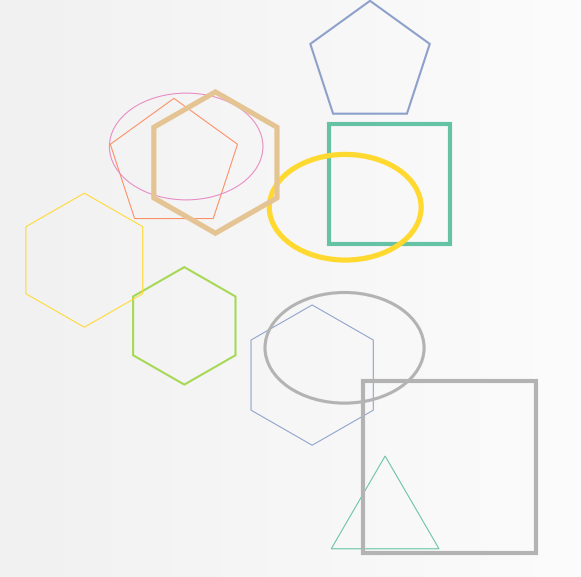[{"shape": "square", "thickness": 2, "radius": 0.52, "center": [0.67, 0.68]}, {"shape": "triangle", "thickness": 0.5, "radius": 0.54, "center": [0.663, 0.102]}, {"shape": "pentagon", "thickness": 0.5, "radius": 0.58, "center": [0.299, 0.714]}, {"shape": "pentagon", "thickness": 1, "radius": 0.54, "center": [0.637, 0.89]}, {"shape": "hexagon", "thickness": 0.5, "radius": 0.61, "center": [0.537, 0.35]}, {"shape": "oval", "thickness": 0.5, "radius": 0.66, "center": [0.32, 0.745]}, {"shape": "hexagon", "thickness": 1, "radius": 0.51, "center": [0.317, 0.435]}, {"shape": "hexagon", "thickness": 0.5, "radius": 0.58, "center": [0.145, 0.549]}, {"shape": "oval", "thickness": 2.5, "radius": 0.65, "center": [0.594, 0.64]}, {"shape": "hexagon", "thickness": 2.5, "radius": 0.61, "center": [0.371, 0.718]}, {"shape": "oval", "thickness": 1.5, "radius": 0.68, "center": [0.593, 0.397]}, {"shape": "square", "thickness": 2, "radius": 0.75, "center": [0.774, 0.191]}]